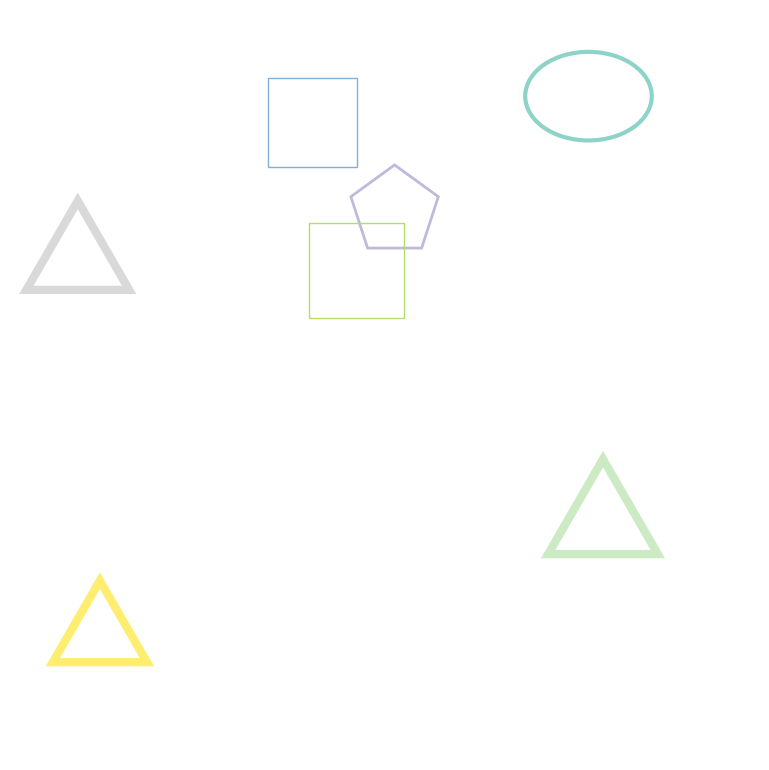[{"shape": "oval", "thickness": 1.5, "radius": 0.41, "center": [0.764, 0.875]}, {"shape": "pentagon", "thickness": 1, "radius": 0.3, "center": [0.512, 0.726]}, {"shape": "square", "thickness": 0.5, "radius": 0.29, "center": [0.406, 0.841]}, {"shape": "square", "thickness": 0.5, "radius": 0.31, "center": [0.463, 0.649]}, {"shape": "triangle", "thickness": 3, "radius": 0.39, "center": [0.101, 0.662]}, {"shape": "triangle", "thickness": 3, "radius": 0.41, "center": [0.783, 0.321]}, {"shape": "triangle", "thickness": 3, "radius": 0.35, "center": [0.13, 0.175]}]